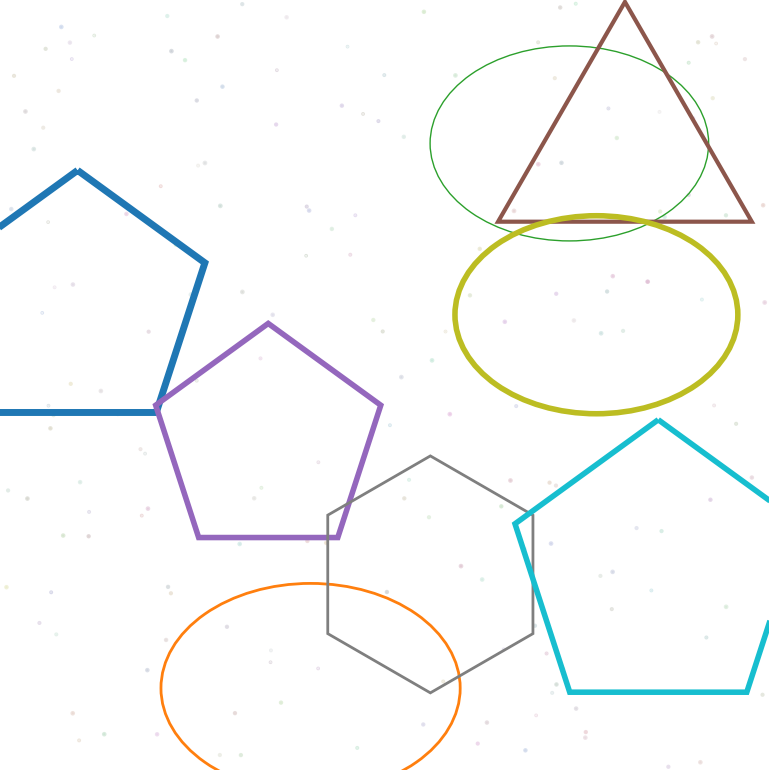[{"shape": "pentagon", "thickness": 2.5, "radius": 0.87, "center": [0.101, 0.605]}, {"shape": "oval", "thickness": 1, "radius": 0.97, "center": [0.403, 0.106]}, {"shape": "oval", "thickness": 0.5, "radius": 0.9, "center": [0.739, 0.814]}, {"shape": "pentagon", "thickness": 2, "radius": 0.77, "center": [0.348, 0.426]}, {"shape": "triangle", "thickness": 1.5, "radius": 0.95, "center": [0.812, 0.807]}, {"shape": "hexagon", "thickness": 1, "radius": 0.77, "center": [0.559, 0.254]}, {"shape": "oval", "thickness": 2, "radius": 0.92, "center": [0.775, 0.591]}, {"shape": "pentagon", "thickness": 2, "radius": 0.98, "center": [0.855, 0.259]}]